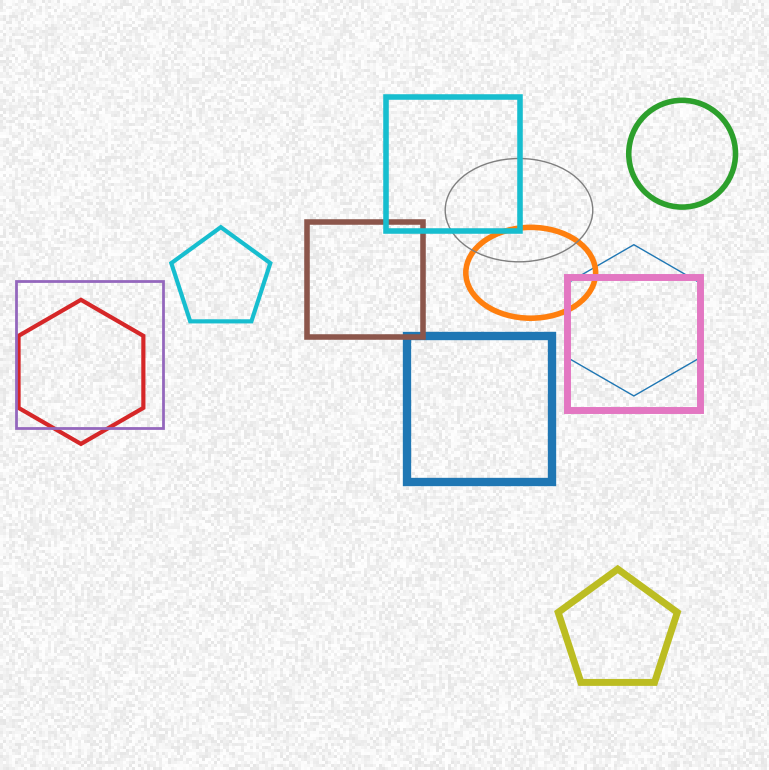[{"shape": "square", "thickness": 3, "radius": 0.47, "center": [0.623, 0.469]}, {"shape": "hexagon", "thickness": 0.5, "radius": 0.49, "center": [0.823, 0.584]}, {"shape": "oval", "thickness": 2, "radius": 0.42, "center": [0.689, 0.646]}, {"shape": "circle", "thickness": 2, "radius": 0.35, "center": [0.886, 0.8]}, {"shape": "hexagon", "thickness": 1.5, "radius": 0.47, "center": [0.105, 0.517]}, {"shape": "square", "thickness": 1, "radius": 0.48, "center": [0.116, 0.539]}, {"shape": "square", "thickness": 2, "radius": 0.37, "center": [0.474, 0.637]}, {"shape": "square", "thickness": 2.5, "radius": 0.43, "center": [0.823, 0.554]}, {"shape": "oval", "thickness": 0.5, "radius": 0.48, "center": [0.674, 0.727]}, {"shape": "pentagon", "thickness": 2.5, "radius": 0.41, "center": [0.802, 0.18]}, {"shape": "square", "thickness": 2, "radius": 0.44, "center": [0.588, 0.787]}, {"shape": "pentagon", "thickness": 1.5, "radius": 0.34, "center": [0.287, 0.637]}]